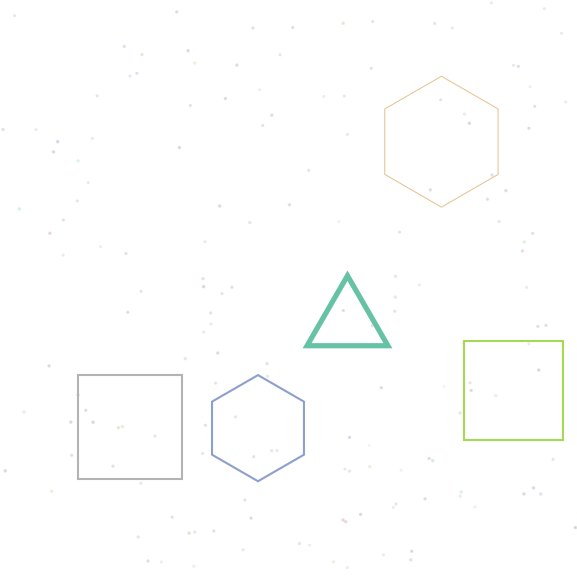[{"shape": "triangle", "thickness": 2.5, "radius": 0.4, "center": [0.602, 0.441]}, {"shape": "hexagon", "thickness": 1, "radius": 0.46, "center": [0.447, 0.258]}, {"shape": "square", "thickness": 1, "radius": 0.43, "center": [0.889, 0.323]}, {"shape": "hexagon", "thickness": 0.5, "radius": 0.57, "center": [0.764, 0.754]}, {"shape": "square", "thickness": 1, "radius": 0.45, "center": [0.225, 0.26]}]